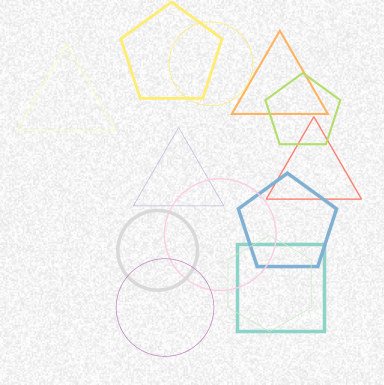[{"shape": "square", "thickness": 2.5, "radius": 0.57, "center": [0.728, 0.252]}, {"shape": "triangle", "thickness": 0.5, "radius": 0.75, "center": [0.173, 0.735]}, {"shape": "triangle", "thickness": 0.5, "radius": 0.68, "center": [0.464, 0.533]}, {"shape": "triangle", "thickness": 1, "radius": 0.71, "center": [0.815, 0.554]}, {"shape": "pentagon", "thickness": 2.5, "radius": 0.67, "center": [0.747, 0.416]}, {"shape": "triangle", "thickness": 1.5, "radius": 0.72, "center": [0.727, 0.776]}, {"shape": "pentagon", "thickness": 1.5, "radius": 0.51, "center": [0.787, 0.708]}, {"shape": "circle", "thickness": 1, "radius": 0.73, "center": [0.572, 0.391]}, {"shape": "circle", "thickness": 2.5, "radius": 0.52, "center": [0.41, 0.35]}, {"shape": "circle", "thickness": 0.5, "radius": 0.63, "center": [0.429, 0.201]}, {"shape": "hexagon", "thickness": 0.5, "radius": 0.62, "center": [0.7, 0.264]}, {"shape": "circle", "thickness": 0.5, "radius": 0.54, "center": [0.548, 0.834]}, {"shape": "pentagon", "thickness": 2, "radius": 0.69, "center": [0.445, 0.856]}]